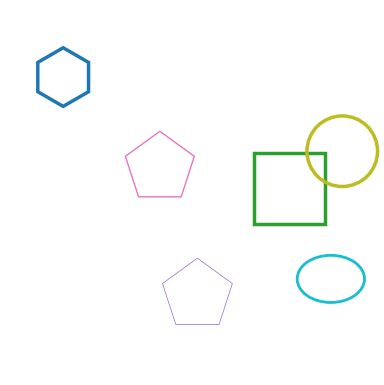[{"shape": "hexagon", "thickness": 2.5, "radius": 0.38, "center": [0.164, 0.8]}, {"shape": "square", "thickness": 2.5, "radius": 0.46, "center": [0.752, 0.51]}, {"shape": "pentagon", "thickness": 0.5, "radius": 0.48, "center": [0.513, 0.234]}, {"shape": "pentagon", "thickness": 1, "radius": 0.47, "center": [0.415, 0.565]}, {"shape": "circle", "thickness": 2.5, "radius": 0.46, "center": [0.889, 0.607]}, {"shape": "oval", "thickness": 2, "radius": 0.44, "center": [0.859, 0.276]}]